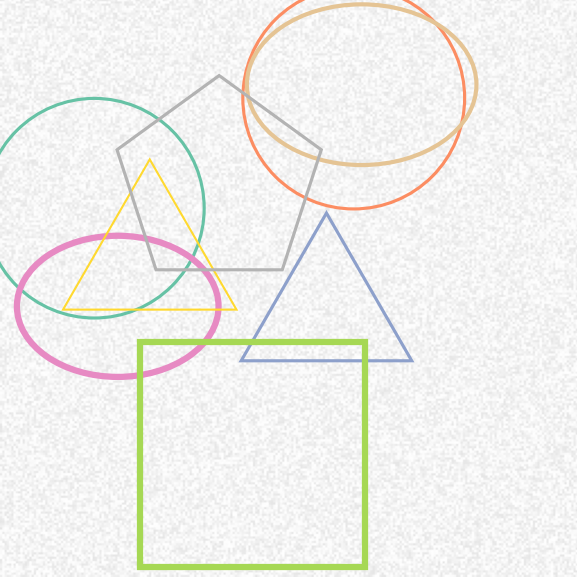[{"shape": "circle", "thickness": 1.5, "radius": 0.95, "center": [0.163, 0.639]}, {"shape": "circle", "thickness": 1.5, "radius": 0.96, "center": [0.613, 0.829]}, {"shape": "triangle", "thickness": 1.5, "radius": 0.85, "center": [0.565, 0.46]}, {"shape": "oval", "thickness": 3, "radius": 0.87, "center": [0.204, 0.469]}, {"shape": "square", "thickness": 3, "radius": 0.97, "center": [0.437, 0.212]}, {"shape": "triangle", "thickness": 1, "radius": 0.87, "center": [0.259, 0.55]}, {"shape": "oval", "thickness": 2, "radius": 0.99, "center": [0.626, 0.852]}, {"shape": "pentagon", "thickness": 1.5, "radius": 0.93, "center": [0.379, 0.682]}]